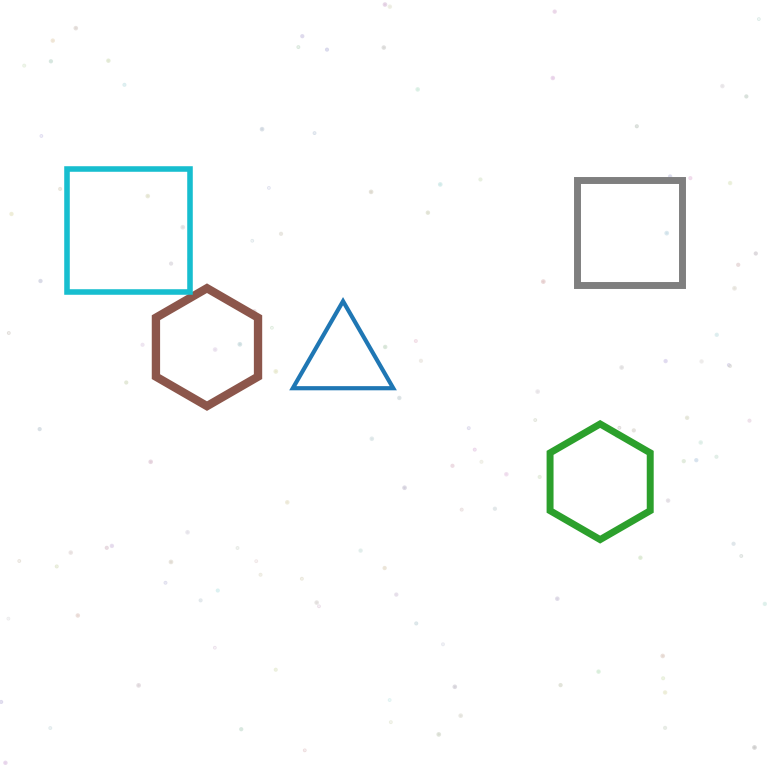[{"shape": "triangle", "thickness": 1.5, "radius": 0.38, "center": [0.446, 0.533]}, {"shape": "hexagon", "thickness": 2.5, "radius": 0.38, "center": [0.779, 0.374]}, {"shape": "hexagon", "thickness": 3, "radius": 0.38, "center": [0.269, 0.549]}, {"shape": "square", "thickness": 2.5, "radius": 0.34, "center": [0.818, 0.698]}, {"shape": "square", "thickness": 2, "radius": 0.4, "center": [0.167, 0.7]}]